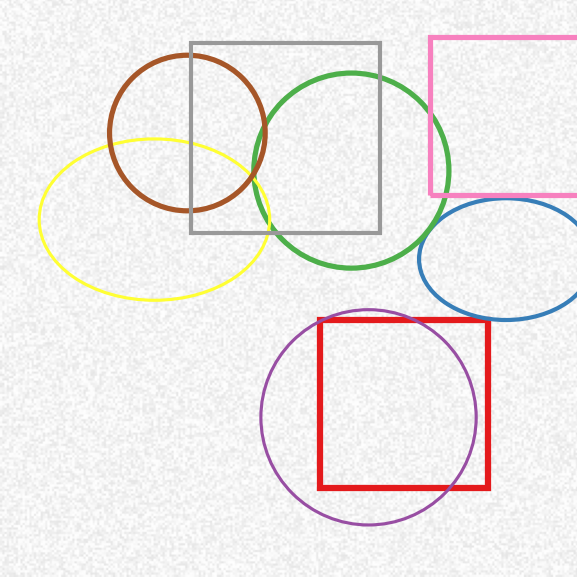[{"shape": "square", "thickness": 3, "radius": 0.73, "center": [0.699, 0.299]}, {"shape": "oval", "thickness": 2, "radius": 0.75, "center": [0.876, 0.55]}, {"shape": "circle", "thickness": 2.5, "radius": 0.84, "center": [0.608, 0.704]}, {"shape": "circle", "thickness": 1.5, "radius": 0.93, "center": [0.638, 0.276]}, {"shape": "oval", "thickness": 1.5, "radius": 1.0, "center": [0.267, 0.619]}, {"shape": "circle", "thickness": 2.5, "radius": 0.67, "center": [0.324, 0.769]}, {"shape": "square", "thickness": 2.5, "radius": 0.68, "center": [0.881, 0.798]}, {"shape": "square", "thickness": 2, "radius": 0.82, "center": [0.494, 0.76]}]